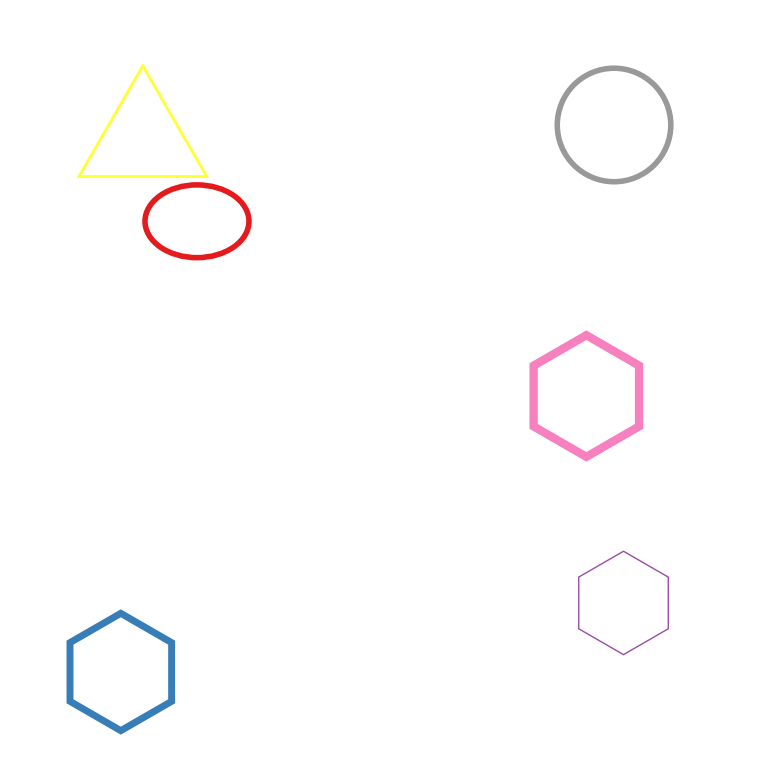[{"shape": "oval", "thickness": 2, "radius": 0.34, "center": [0.256, 0.713]}, {"shape": "hexagon", "thickness": 2.5, "radius": 0.38, "center": [0.157, 0.127]}, {"shape": "hexagon", "thickness": 0.5, "radius": 0.34, "center": [0.81, 0.217]}, {"shape": "triangle", "thickness": 1, "radius": 0.48, "center": [0.185, 0.819]}, {"shape": "hexagon", "thickness": 3, "radius": 0.39, "center": [0.761, 0.486]}, {"shape": "circle", "thickness": 2, "radius": 0.37, "center": [0.797, 0.838]}]